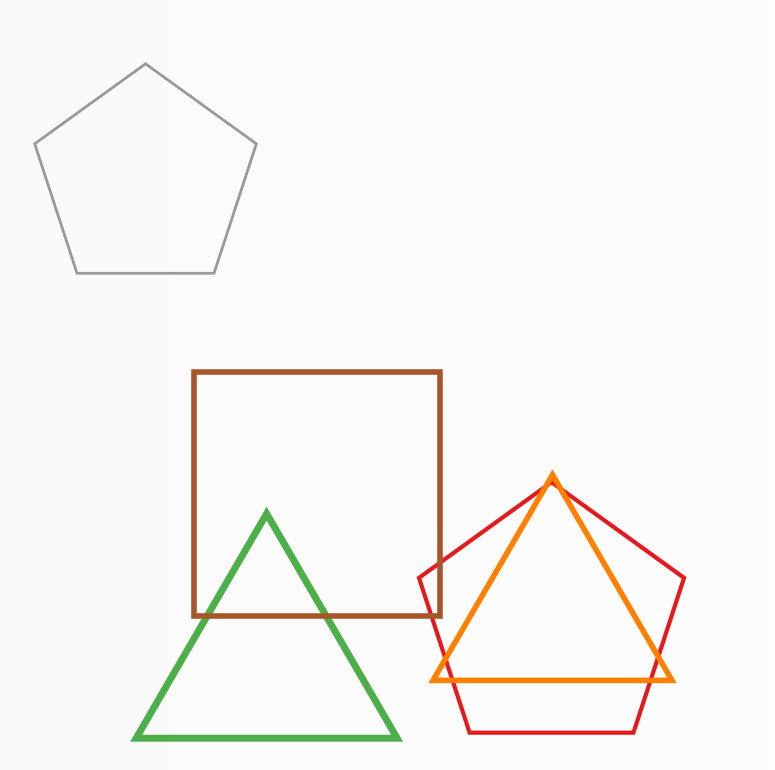[{"shape": "pentagon", "thickness": 1.5, "radius": 0.9, "center": [0.712, 0.194]}, {"shape": "triangle", "thickness": 2.5, "radius": 0.97, "center": [0.344, 0.139]}, {"shape": "triangle", "thickness": 2, "radius": 0.89, "center": [0.713, 0.205]}, {"shape": "square", "thickness": 2, "radius": 0.79, "center": [0.409, 0.359]}, {"shape": "pentagon", "thickness": 1, "radius": 0.75, "center": [0.188, 0.767]}]